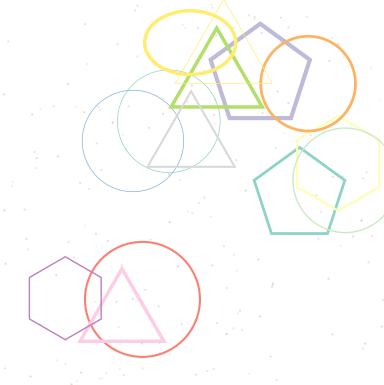[{"shape": "circle", "thickness": 0.5, "radius": 0.67, "center": [0.438, 0.685]}, {"shape": "pentagon", "thickness": 2, "radius": 0.62, "center": [0.778, 0.494]}, {"shape": "hexagon", "thickness": 1.5, "radius": 0.62, "center": [0.878, 0.576]}, {"shape": "pentagon", "thickness": 3, "radius": 0.68, "center": [0.676, 0.803]}, {"shape": "circle", "thickness": 1.5, "radius": 0.75, "center": [0.37, 0.222]}, {"shape": "circle", "thickness": 0.5, "radius": 0.66, "center": [0.345, 0.634]}, {"shape": "circle", "thickness": 2, "radius": 0.62, "center": [0.8, 0.783]}, {"shape": "triangle", "thickness": 2.5, "radius": 0.68, "center": [0.563, 0.79]}, {"shape": "triangle", "thickness": 2.5, "radius": 0.63, "center": [0.317, 0.176]}, {"shape": "triangle", "thickness": 1.5, "radius": 0.65, "center": [0.496, 0.632]}, {"shape": "hexagon", "thickness": 1, "radius": 0.54, "center": [0.17, 0.225]}, {"shape": "circle", "thickness": 1, "radius": 0.68, "center": [0.897, 0.532]}, {"shape": "oval", "thickness": 2.5, "radius": 0.59, "center": [0.494, 0.889]}, {"shape": "triangle", "thickness": 0.5, "radius": 0.73, "center": [0.581, 0.856]}]